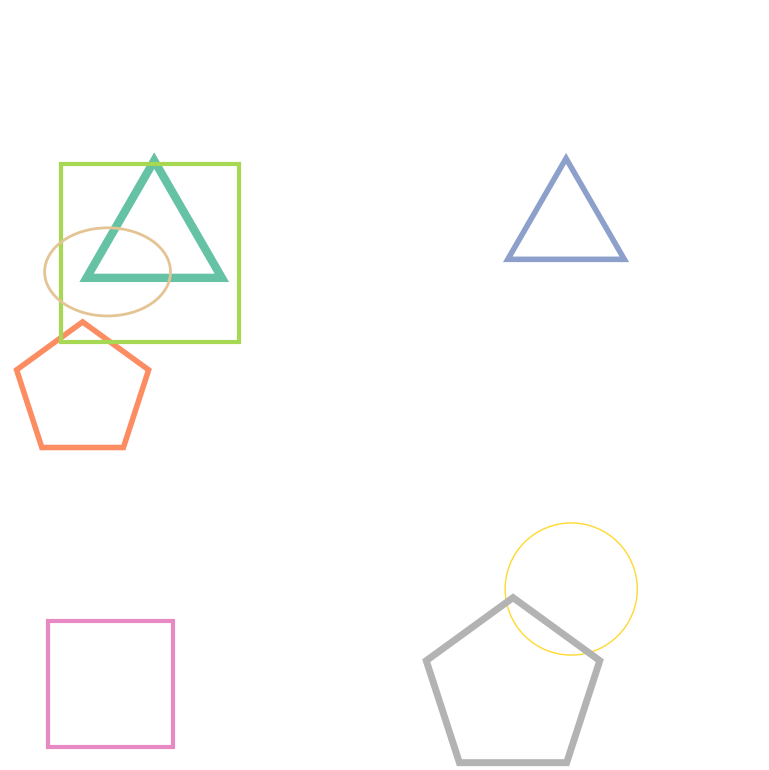[{"shape": "triangle", "thickness": 3, "radius": 0.51, "center": [0.2, 0.69]}, {"shape": "pentagon", "thickness": 2, "radius": 0.45, "center": [0.107, 0.492]}, {"shape": "triangle", "thickness": 2, "radius": 0.44, "center": [0.735, 0.707]}, {"shape": "square", "thickness": 1.5, "radius": 0.41, "center": [0.143, 0.112]}, {"shape": "square", "thickness": 1.5, "radius": 0.58, "center": [0.195, 0.671]}, {"shape": "circle", "thickness": 0.5, "radius": 0.43, "center": [0.742, 0.235]}, {"shape": "oval", "thickness": 1, "radius": 0.41, "center": [0.14, 0.647]}, {"shape": "pentagon", "thickness": 2.5, "radius": 0.59, "center": [0.666, 0.105]}]